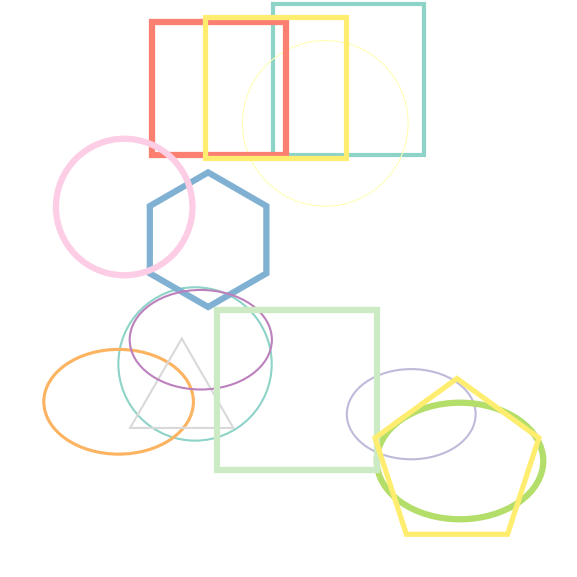[{"shape": "square", "thickness": 2, "radius": 0.65, "center": [0.604, 0.861]}, {"shape": "circle", "thickness": 1, "radius": 0.66, "center": [0.338, 0.369]}, {"shape": "circle", "thickness": 0.5, "radius": 0.72, "center": [0.563, 0.785]}, {"shape": "oval", "thickness": 1, "radius": 0.56, "center": [0.712, 0.282]}, {"shape": "square", "thickness": 3, "radius": 0.58, "center": [0.379, 0.846]}, {"shape": "hexagon", "thickness": 3, "radius": 0.58, "center": [0.36, 0.584]}, {"shape": "oval", "thickness": 1.5, "radius": 0.65, "center": [0.205, 0.303]}, {"shape": "oval", "thickness": 3, "radius": 0.72, "center": [0.797, 0.201]}, {"shape": "circle", "thickness": 3, "radius": 0.59, "center": [0.215, 0.641]}, {"shape": "triangle", "thickness": 1, "radius": 0.52, "center": [0.315, 0.31]}, {"shape": "oval", "thickness": 1, "radius": 0.62, "center": [0.348, 0.411]}, {"shape": "square", "thickness": 3, "radius": 0.69, "center": [0.514, 0.324]}, {"shape": "pentagon", "thickness": 2.5, "radius": 0.75, "center": [0.791, 0.195]}, {"shape": "square", "thickness": 2.5, "radius": 0.61, "center": [0.477, 0.848]}]